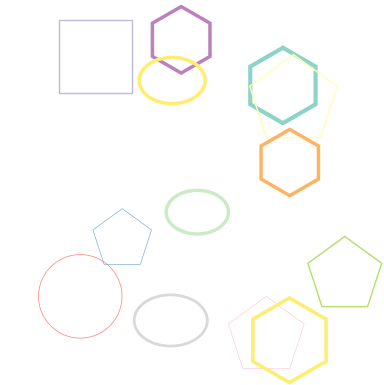[{"shape": "hexagon", "thickness": 3, "radius": 0.49, "center": [0.735, 0.778]}, {"shape": "pentagon", "thickness": 1, "radius": 0.6, "center": [0.762, 0.739]}, {"shape": "square", "thickness": 1, "radius": 0.47, "center": [0.248, 0.853]}, {"shape": "circle", "thickness": 0.5, "radius": 0.54, "center": [0.208, 0.23]}, {"shape": "pentagon", "thickness": 0.5, "radius": 0.4, "center": [0.317, 0.378]}, {"shape": "hexagon", "thickness": 2.5, "radius": 0.43, "center": [0.753, 0.578]}, {"shape": "pentagon", "thickness": 1, "radius": 0.5, "center": [0.896, 0.285]}, {"shape": "pentagon", "thickness": 0.5, "radius": 0.52, "center": [0.692, 0.126]}, {"shape": "oval", "thickness": 2, "radius": 0.48, "center": [0.443, 0.168]}, {"shape": "hexagon", "thickness": 2.5, "radius": 0.43, "center": [0.471, 0.897]}, {"shape": "oval", "thickness": 2.5, "radius": 0.4, "center": [0.512, 0.449]}, {"shape": "oval", "thickness": 2.5, "radius": 0.43, "center": [0.447, 0.791]}, {"shape": "hexagon", "thickness": 2.5, "radius": 0.55, "center": [0.752, 0.116]}]